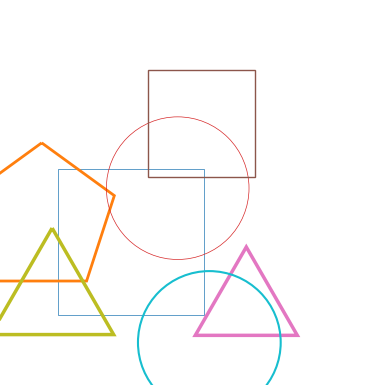[{"shape": "square", "thickness": 0.5, "radius": 0.95, "center": [0.34, 0.371]}, {"shape": "pentagon", "thickness": 2, "radius": 0.99, "center": [0.108, 0.431]}, {"shape": "circle", "thickness": 0.5, "radius": 0.93, "center": [0.462, 0.511]}, {"shape": "square", "thickness": 1, "radius": 0.7, "center": [0.523, 0.679]}, {"shape": "triangle", "thickness": 2.5, "radius": 0.76, "center": [0.64, 0.205]}, {"shape": "triangle", "thickness": 2.5, "radius": 0.92, "center": [0.135, 0.223]}, {"shape": "circle", "thickness": 1.5, "radius": 0.93, "center": [0.544, 0.11]}]